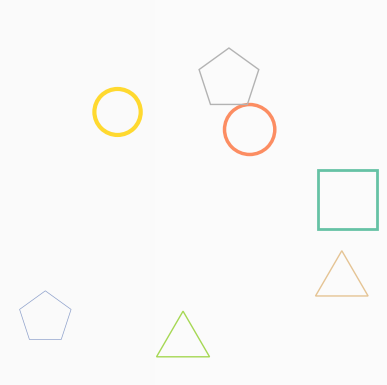[{"shape": "square", "thickness": 2, "radius": 0.38, "center": [0.897, 0.481]}, {"shape": "circle", "thickness": 2.5, "radius": 0.32, "center": [0.644, 0.664]}, {"shape": "pentagon", "thickness": 0.5, "radius": 0.35, "center": [0.117, 0.175]}, {"shape": "triangle", "thickness": 1, "radius": 0.39, "center": [0.472, 0.113]}, {"shape": "circle", "thickness": 3, "radius": 0.3, "center": [0.303, 0.709]}, {"shape": "triangle", "thickness": 1, "radius": 0.39, "center": [0.882, 0.27]}, {"shape": "pentagon", "thickness": 1, "radius": 0.41, "center": [0.591, 0.794]}]